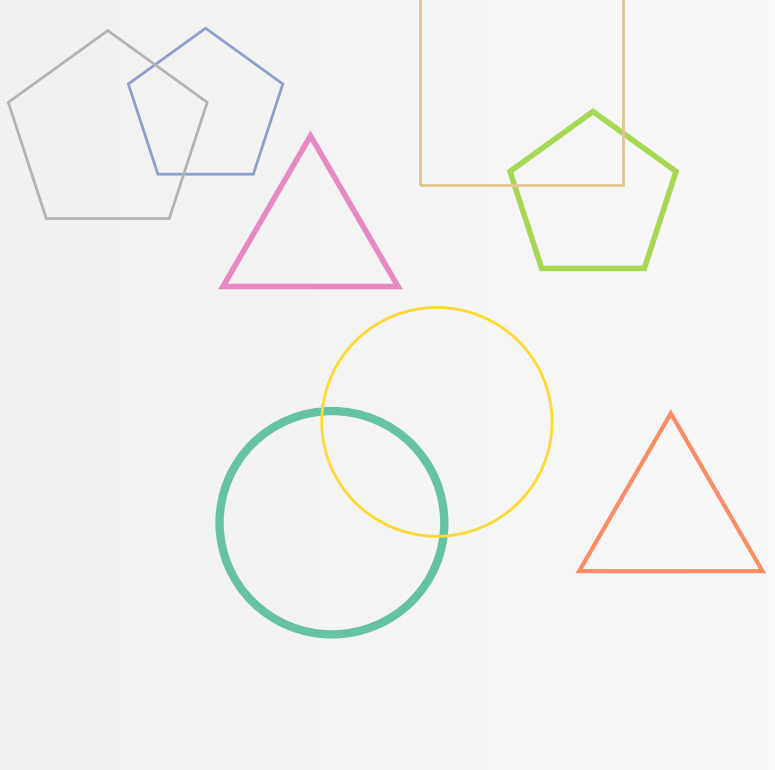[{"shape": "circle", "thickness": 3, "radius": 0.73, "center": [0.428, 0.321]}, {"shape": "triangle", "thickness": 1.5, "radius": 0.68, "center": [0.866, 0.327]}, {"shape": "pentagon", "thickness": 1, "radius": 0.52, "center": [0.265, 0.859]}, {"shape": "triangle", "thickness": 2, "radius": 0.65, "center": [0.401, 0.693]}, {"shape": "pentagon", "thickness": 2, "radius": 0.56, "center": [0.765, 0.743]}, {"shape": "circle", "thickness": 1, "radius": 0.74, "center": [0.564, 0.452]}, {"shape": "square", "thickness": 1, "radius": 0.65, "center": [0.673, 0.891]}, {"shape": "pentagon", "thickness": 1, "radius": 0.67, "center": [0.139, 0.825]}]